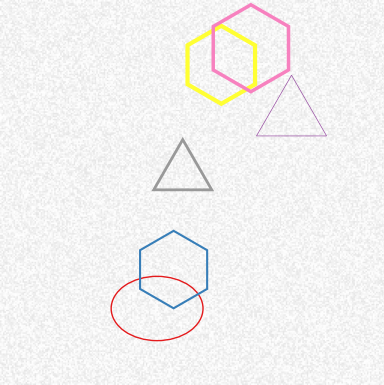[{"shape": "oval", "thickness": 1, "radius": 0.6, "center": [0.408, 0.199]}, {"shape": "hexagon", "thickness": 1.5, "radius": 0.5, "center": [0.451, 0.3]}, {"shape": "triangle", "thickness": 0.5, "radius": 0.53, "center": [0.757, 0.699]}, {"shape": "hexagon", "thickness": 3, "radius": 0.51, "center": [0.575, 0.832]}, {"shape": "hexagon", "thickness": 2.5, "radius": 0.56, "center": [0.652, 0.875]}, {"shape": "triangle", "thickness": 2, "radius": 0.43, "center": [0.475, 0.55]}]